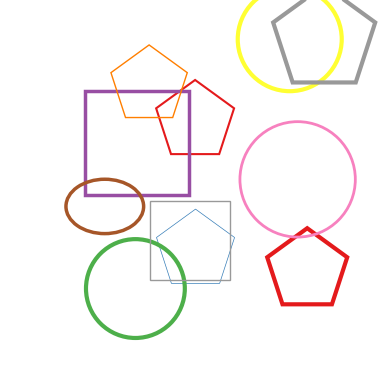[{"shape": "pentagon", "thickness": 1.5, "radius": 0.53, "center": [0.507, 0.686]}, {"shape": "pentagon", "thickness": 3, "radius": 0.55, "center": [0.798, 0.298]}, {"shape": "pentagon", "thickness": 0.5, "radius": 0.53, "center": [0.508, 0.35]}, {"shape": "circle", "thickness": 3, "radius": 0.64, "center": [0.352, 0.251]}, {"shape": "square", "thickness": 2.5, "radius": 0.67, "center": [0.357, 0.628]}, {"shape": "pentagon", "thickness": 1, "radius": 0.52, "center": [0.387, 0.779]}, {"shape": "circle", "thickness": 3, "radius": 0.68, "center": [0.753, 0.898]}, {"shape": "oval", "thickness": 2.5, "radius": 0.5, "center": [0.272, 0.464]}, {"shape": "circle", "thickness": 2, "radius": 0.75, "center": [0.773, 0.534]}, {"shape": "pentagon", "thickness": 3, "radius": 0.7, "center": [0.842, 0.899]}, {"shape": "square", "thickness": 1, "radius": 0.51, "center": [0.494, 0.376]}]